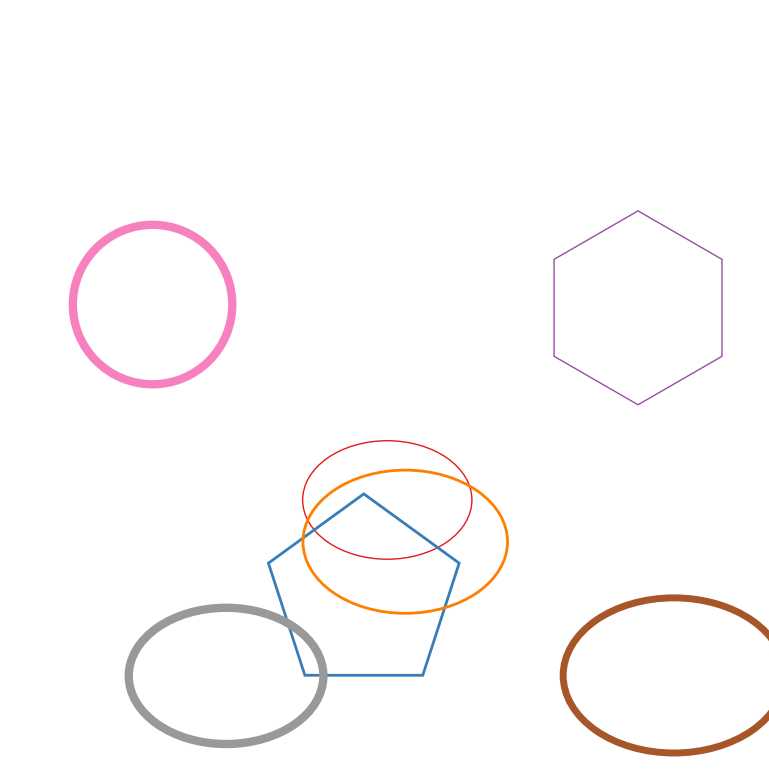[{"shape": "oval", "thickness": 0.5, "radius": 0.55, "center": [0.503, 0.351]}, {"shape": "pentagon", "thickness": 1, "radius": 0.65, "center": [0.472, 0.228]}, {"shape": "hexagon", "thickness": 0.5, "radius": 0.63, "center": [0.829, 0.6]}, {"shape": "oval", "thickness": 1, "radius": 0.66, "center": [0.526, 0.296]}, {"shape": "oval", "thickness": 2.5, "radius": 0.72, "center": [0.875, 0.123]}, {"shape": "circle", "thickness": 3, "radius": 0.52, "center": [0.198, 0.604]}, {"shape": "oval", "thickness": 3, "radius": 0.63, "center": [0.294, 0.122]}]